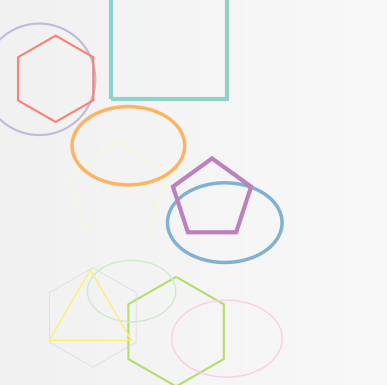[{"shape": "square", "thickness": 3, "radius": 0.75, "center": [0.437, 0.892]}, {"shape": "pentagon", "thickness": 0.5, "radius": 0.67, "center": [0.305, 0.502]}, {"shape": "circle", "thickness": 1.5, "radius": 0.72, "center": [0.101, 0.794]}, {"shape": "hexagon", "thickness": 1.5, "radius": 0.56, "center": [0.144, 0.795]}, {"shape": "oval", "thickness": 2.5, "radius": 0.74, "center": [0.58, 0.422]}, {"shape": "oval", "thickness": 2.5, "radius": 0.73, "center": [0.331, 0.621]}, {"shape": "hexagon", "thickness": 1.5, "radius": 0.71, "center": [0.454, 0.139]}, {"shape": "oval", "thickness": 1, "radius": 0.71, "center": [0.586, 0.12]}, {"shape": "hexagon", "thickness": 0.5, "radius": 0.65, "center": [0.24, 0.175]}, {"shape": "pentagon", "thickness": 3, "radius": 0.53, "center": [0.547, 0.482]}, {"shape": "oval", "thickness": 1, "radius": 0.57, "center": [0.34, 0.244]}, {"shape": "triangle", "thickness": 1, "radius": 0.61, "center": [0.233, 0.177]}]